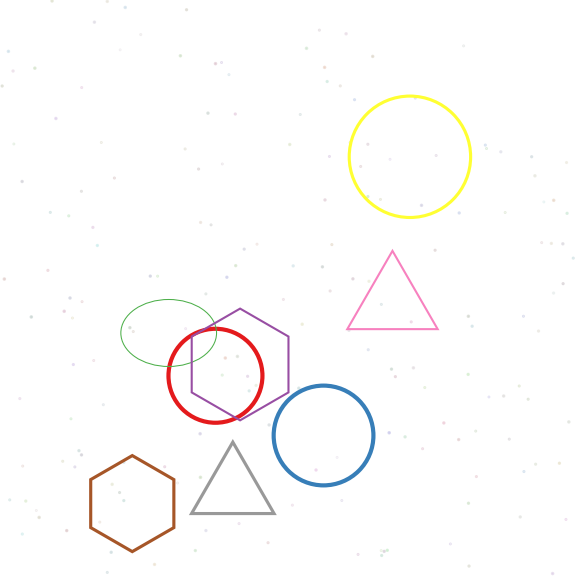[{"shape": "circle", "thickness": 2, "radius": 0.41, "center": [0.373, 0.348]}, {"shape": "circle", "thickness": 2, "radius": 0.43, "center": [0.56, 0.245]}, {"shape": "oval", "thickness": 0.5, "radius": 0.41, "center": [0.292, 0.423]}, {"shape": "hexagon", "thickness": 1, "radius": 0.48, "center": [0.416, 0.368]}, {"shape": "circle", "thickness": 1.5, "radius": 0.53, "center": [0.71, 0.728]}, {"shape": "hexagon", "thickness": 1.5, "radius": 0.42, "center": [0.229, 0.127]}, {"shape": "triangle", "thickness": 1, "radius": 0.45, "center": [0.68, 0.474]}, {"shape": "triangle", "thickness": 1.5, "radius": 0.41, "center": [0.403, 0.151]}]